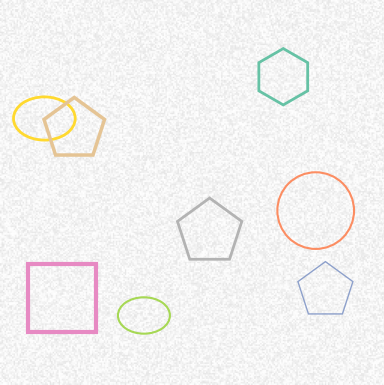[{"shape": "hexagon", "thickness": 2, "radius": 0.37, "center": [0.736, 0.801]}, {"shape": "circle", "thickness": 1.5, "radius": 0.5, "center": [0.82, 0.453]}, {"shape": "pentagon", "thickness": 1, "radius": 0.38, "center": [0.845, 0.245]}, {"shape": "square", "thickness": 3, "radius": 0.44, "center": [0.161, 0.226]}, {"shape": "oval", "thickness": 1.5, "radius": 0.34, "center": [0.374, 0.181]}, {"shape": "oval", "thickness": 2, "radius": 0.4, "center": [0.115, 0.692]}, {"shape": "pentagon", "thickness": 2.5, "radius": 0.41, "center": [0.193, 0.664]}, {"shape": "pentagon", "thickness": 2, "radius": 0.44, "center": [0.545, 0.398]}]